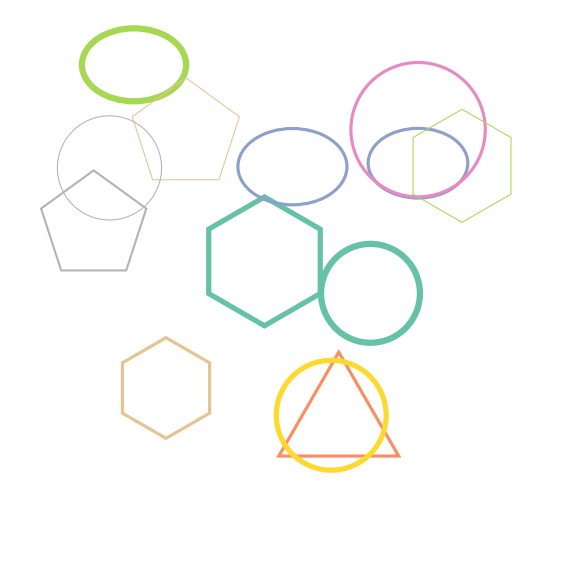[{"shape": "circle", "thickness": 3, "radius": 0.43, "center": [0.642, 0.491]}, {"shape": "hexagon", "thickness": 2.5, "radius": 0.56, "center": [0.458, 0.547]}, {"shape": "triangle", "thickness": 1.5, "radius": 0.6, "center": [0.587, 0.269]}, {"shape": "oval", "thickness": 1.5, "radius": 0.47, "center": [0.506, 0.711]}, {"shape": "oval", "thickness": 1.5, "radius": 0.43, "center": [0.724, 0.717]}, {"shape": "circle", "thickness": 1.5, "radius": 0.58, "center": [0.724, 0.775]}, {"shape": "hexagon", "thickness": 0.5, "radius": 0.49, "center": [0.8, 0.712]}, {"shape": "oval", "thickness": 3, "radius": 0.45, "center": [0.232, 0.887]}, {"shape": "circle", "thickness": 2.5, "radius": 0.48, "center": [0.574, 0.28]}, {"shape": "pentagon", "thickness": 0.5, "radius": 0.49, "center": [0.322, 0.767]}, {"shape": "hexagon", "thickness": 1.5, "radius": 0.44, "center": [0.287, 0.327]}, {"shape": "pentagon", "thickness": 1, "radius": 0.48, "center": [0.162, 0.608]}, {"shape": "circle", "thickness": 0.5, "radius": 0.45, "center": [0.19, 0.708]}]